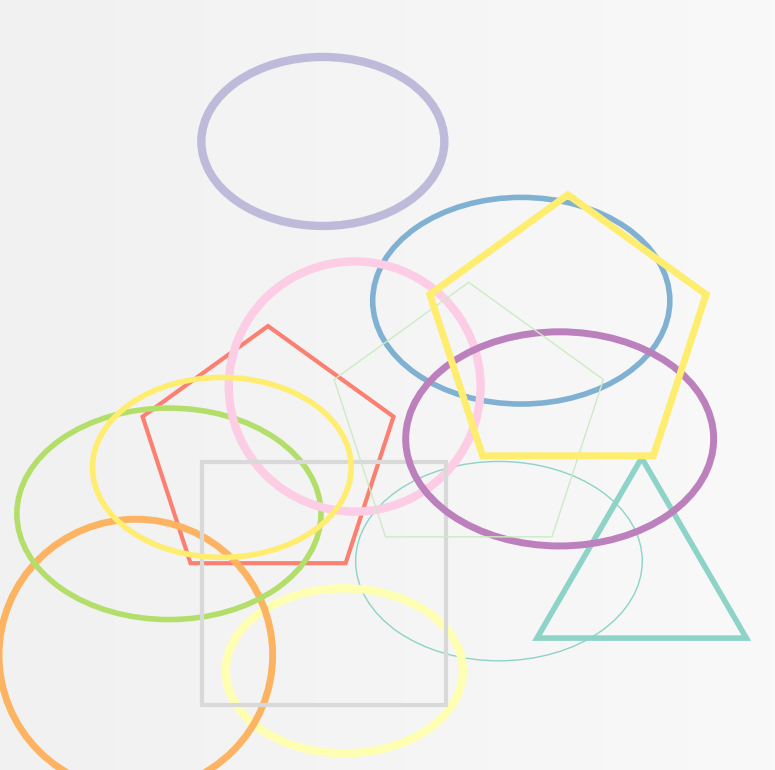[{"shape": "triangle", "thickness": 2, "radius": 0.78, "center": [0.828, 0.249]}, {"shape": "oval", "thickness": 0.5, "radius": 0.92, "center": [0.644, 0.271]}, {"shape": "oval", "thickness": 3, "radius": 0.77, "center": [0.444, 0.129]}, {"shape": "oval", "thickness": 3, "radius": 0.78, "center": [0.417, 0.816]}, {"shape": "pentagon", "thickness": 1.5, "radius": 0.85, "center": [0.346, 0.406]}, {"shape": "oval", "thickness": 2, "radius": 0.96, "center": [0.673, 0.609]}, {"shape": "circle", "thickness": 2.5, "radius": 0.88, "center": [0.175, 0.149]}, {"shape": "oval", "thickness": 2, "radius": 0.98, "center": [0.218, 0.333]}, {"shape": "circle", "thickness": 3, "radius": 0.81, "center": [0.458, 0.498]}, {"shape": "square", "thickness": 1.5, "radius": 0.79, "center": [0.418, 0.242]}, {"shape": "oval", "thickness": 2.5, "radius": 0.99, "center": [0.722, 0.43]}, {"shape": "pentagon", "thickness": 0.5, "radius": 0.91, "center": [0.605, 0.451]}, {"shape": "pentagon", "thickness": 2.5, "radius": 0.94, "center": [0.733, 0.56]}, {"shape": "oval", "thickness": 2, "radius": 0.83, "center": [0.286, 0.393]}]